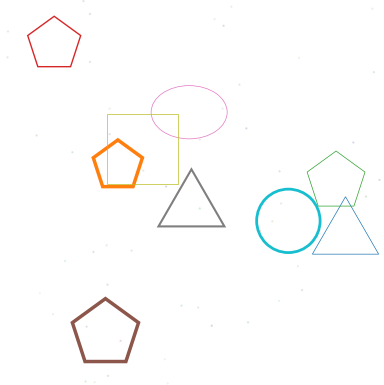[{"shape": "triangle", "thickness": 0.5, "radius": 0.5, "center": [0.897, 0.39]}, {"shape": "pentagon", "thickness": 2.5, "radius": 0.34, "center": [0.306, 0.569]}, {"shape": "pentagon", "thickness": 0.5, "radius": 0.4, "center": [0.873, 0.529]}, {"shape": "pentagon", "thickness": 1, "radius": 0.36, "center": [0.141, 0.885]}, {"shape": "pentagon", "thickness": 2.5, "radius": 0.45, "center": [0.274, 0.134]}, {"shape": "oval", "thickness": 0.5, "radius": 0.49, "center": [0.491, 0.708]}, {"shape": "triangle", "thickness": 1.5, "radius": 0.49, "center": [0.497, 0.461]}, {"shape": "square", "thickness": 0.5, "radius": 0.46, "center": [0.37, 0.613]}, {"shape": "circle", "thickness": 2, "radius": 0.41, "center": [0.749, 0.426]}]